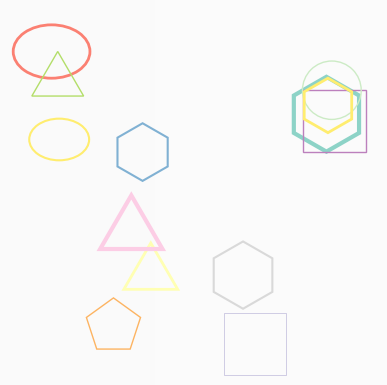[{"shape": "hexagon", "thickness": 3, "radius": 0.49, "center": [0.842, 0.703]}, {"shape": "triangle", "thickness": 2, "radius": 0.4, "center": [0.389, 0.289]}, {"shape": "square", "thickness": 0.5, "radius": 0.4, "center": [0.659, 0.106]}, {"shape": "oval", "thickness": 2, "radius": 0.5, "center": [0.133, 0.866]}, {"shape": "hexagon", "thickness": 1.5, "radius": 0.37, "center": [0.368, 0.605]}, {"shape": "pentagon", "thickness": 1, "radius": 0.37, "center": [0.293, 0.153]}, {"shape": "triangle", "thickness": 1, "radius": 0.39, "center": [0.149, 0.789]}, {"shape": "triangle", "thickness": 3, "radius": 0.46, "center": [0.339, 0.4]}, {"shape": "hexagon", "thickness": 1.5, "radius": 0.44, "center": [0.627, 0.285]}, {"shape": "square", "thickness": 1, "radius": 0.4, "center": [0.864, 0.687]}, {"shape": "circle", "thickness": 1, "radius": 0.38, "center": [0.856, 0.766]}, {"shape": "hexagon", "thickness": 2, "radius": 0.35, "center": [0.846, 0.726]}, {"shape": "oval", "thickness": 1.5, "radius": 0.39, "center": [0.153, 0.638]}]